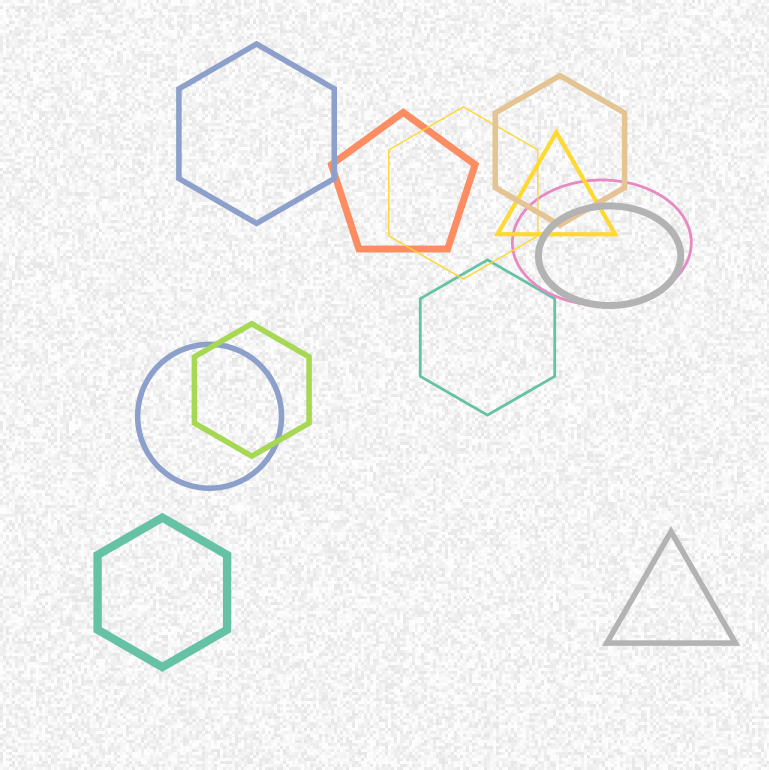[{"shape": "hexagon", "thickness": 1, "radius": 0.5, "center": [0.633, 0.562]}, {"shape": "hexagon", "thickness": 3, "radius": 0.49, "center": [0.211, 0.231]}, {"shape": "pentagon", "thickness": 2.5, "radius": 0.49, "center": [0.524, 0.756]}, {"shape": "hexagon", "thickness": 2, "radius": 0.58, "center": [0.333, 0.826]}, {"shape": "circle", "thickness": 2, "radius": 0.47, "center": [0.272, 0.459]}, {"shape": "oval", "thickness": 1, "radius": 0.58, "center": [0.782, 0.685]}, {"shape": "hexagon", "thickness": 2, "radius": 0.43, "center": [0.327, 0.494]}, {"shape": "hexagon", "thickness": 0.5, "radius": 0.56, "center": [0.602, 0.749]}, {"shape": "triangle", "thickness": 1.5, "radius": 0.44, "center": [0.723, 0.74]}, {"shape": "hexagon", "thickness": 2, "radius": 0.48, "center": [0.727, 0.805]}, {"shape": "oval", "thickness": 2.5, "radius": 0.46, "center": [0.792, 0.668]}, {"shape": "triangle", "thickness": 2, "radius": 0.48, "center": [0.872, 0.213]}]